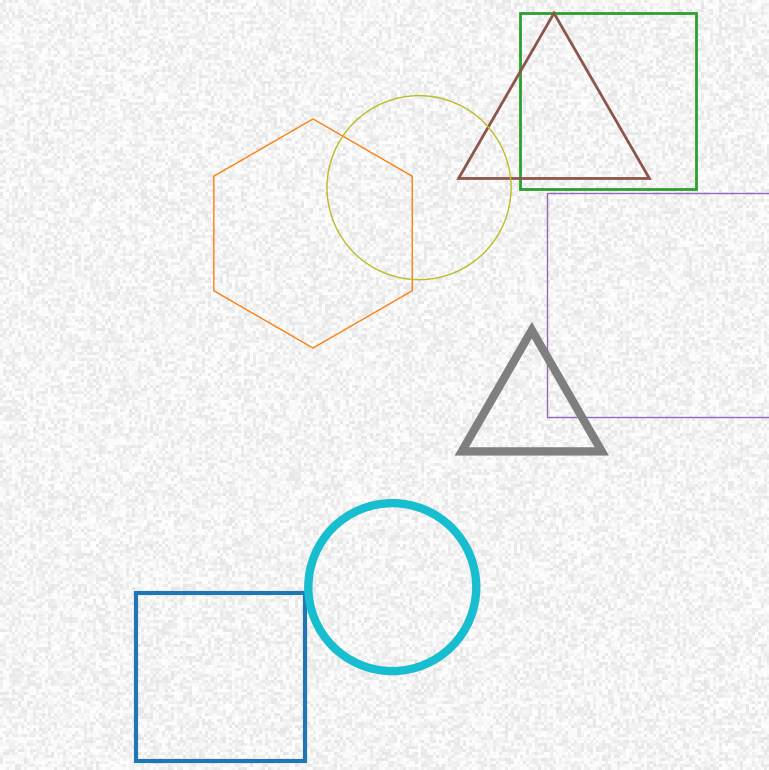[{"shape": "square", "thickness": 1.5, "radius": 0.55, "center": [0.286, 0.121]}, {"shape": "hexagon", "thickness": 0.5, "radius": 0.74, "center": [0.407, 0.697]}, {"shape": "square", "thickness": 1, "radius": 0.57, "center": [0.789, 0.869]}, {"shape": "square", "thickness": 0.5, "radius": 0.73, "center": [0.856, 0.604]}, {"shape": "triangle", "thickness": 1, "radius": 0.72, "center": [0.719, 0.84]}, {"shape": "triangle", "thickness": 3, "radius": 0.52, "center": [0.691, 0.466]}, {"shape": "circle", "thickness": 0.5, "radius": 0.6, "center": [0.544, 0.756]}, {"shape": "circle", "thickness": 3, "radius": 0.55, "center": [0.509, 0.238]}]